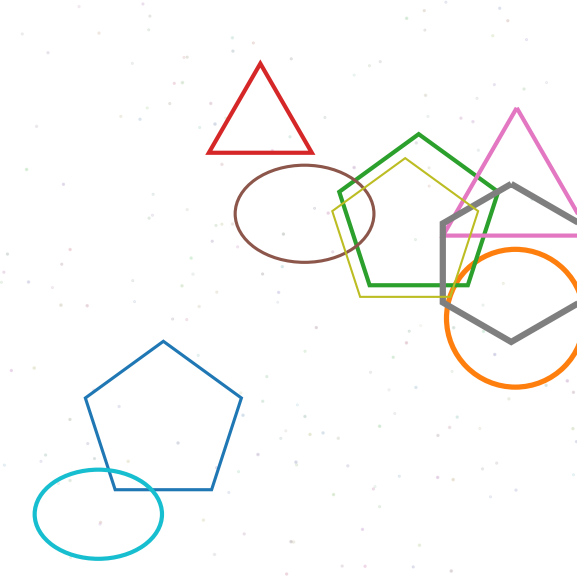[{"shape": "pentagon", "thickness": 1.5, "radius": 0.71, "center": [0.283, 0.266]}, {"shape": "circle", "thickness": 2.5, "radius": 0.6, "center": [0.892, 0.448]}, {"shape": "pentagon", "thickness": 2, "radius": 0.72, "center": [0.725, 0.622]}, {"shape": "triangle", "thickness": 2, "radius": 0.51, "center": [0.451, 0.786]}, {"shape": "oval", "thickness": 1.5, "radius": 0.6, "center": [0.527, 0.629]}, {"shape": "triangle", "thickness": 2, "radius": 0.74, "center": [0.895, 0.665]}, {"shape": "hexagon", "thickness": 3, "radius": 0.68, "center": [0.885, 0.544]}, {"shape": "pentagon", "thickness": 1, "radius": 0.66, "center": [0.702, 0.593]}, {"shape": "oval", "thickness": 2, "radius": 0.55, "center": [0.17, 0.109]}]